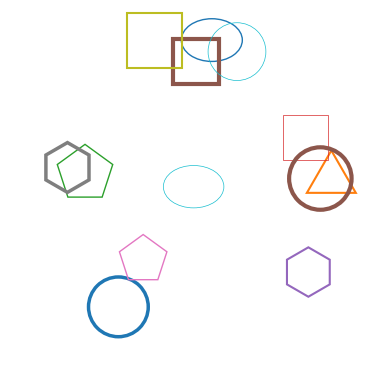[{"shape": "oval", "thickness": 1, "radius": 0.4, "center": [0.55, 0.896]}, {"shape": "circle", "thickness": 2.5, "radius": 0.39, "center": [0.307, 0.203]}, {"shape": "triangle", "thickness": 1.5, "radius": 0.37, "center": [0.861, 0.536]}, {"shape": "pentagon", "thickness": 1, "radius": 0.38, "center": [0.221, 0.549]}, {"shape": "square", "thickness": 0.5, "radius": 0.29, "center": [0.793, 0.643]}, {"shape": "hexagon", "thickness": 1.5, "radius": 0.32, "center": [0.801, 0.293]}, {"shape": "square", "thickness": 3, "radius": 0.29, "center": [0.509, 0.84]}, {"shape": "circle", "thickness": 3, "radius": 0.41, "center": [0.832, 0.536]}, {"shape": "pentagon", "thickness": 1, "radius": 0.32, "center": [0.372, 0.326]}, {"shape": "hexagon", "thickness": 2.5, "radius": 0.32, "center": [0.175, 0.565]}, {"shape": "square", "thickness": 1.5, "radius": 0.36, "center": [0.402, 0.894]}, {"shape": "oval", "thickness": 0.5, "radius": 0.39, "center": [0.503, 0.515]}, {"shape": "circle", "thickness": 0.5, "radius": 0.38, "center": [0.616, 0.866]}]